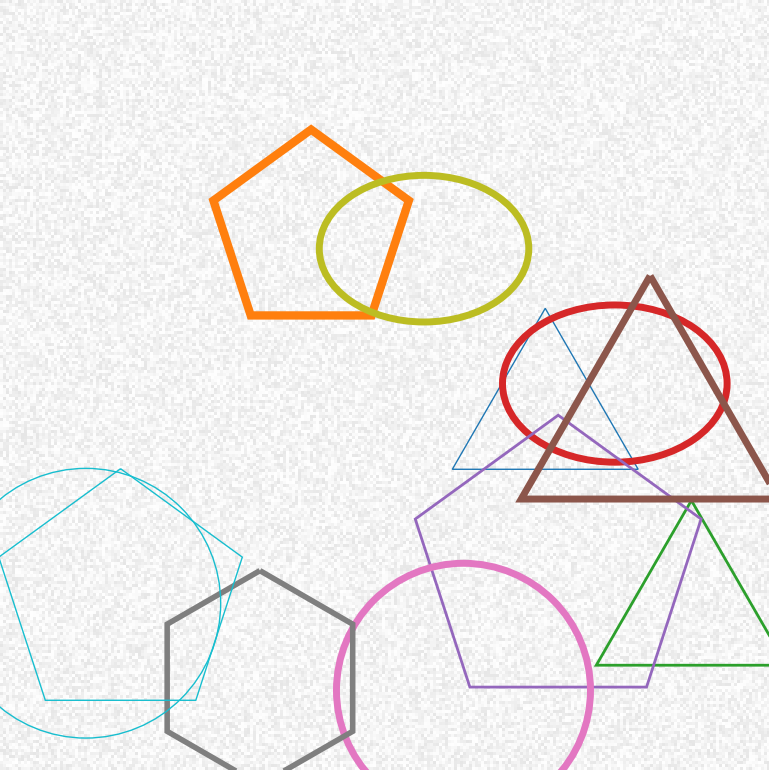[{"shape": "triangle", "thickness": 0.5, "radius": 0.7, "center": [0.708, 0.46]}, {"shape": "pentagon", "thickness": 3, "radius": 0.67, "center": [0.404, 0.698]}, {"shape": "triangle", "thickness": 1, "radius": 0.71, "center": [0.898, 0.207]}, {"shape": "oval", "thickness": 2.5, "radius": 0.73, "center": [0.798, 0.502]}, {"shape": "pentagon", "thickness": 1, "radius": 0.98, "center": [0.725, 0.266]}, {"shape": "triangle", "thickness": 2.5, "radius": 0.97, "center": [0.844, 0.449]}, {"shape": "circle", "thickness": 2.5, "radius": 0.82, "center": [0.602, 0.104]}, {"shape": "hexagon", "thickness": 2, "radius": 0.7, "center": [0.338, 0.12]}, {"shape": "oval", "thickness": 2.5, "radius": 0.68, "center": [0.551, 0.677]}, {"shape": "pentagon", "thickness": 0.5, "radius": 0.83, "center": [0.157, 0.225]}, {"shape": "circle", "thickness": 0.5, "radius": 0.88, "center": [0.111, 0.217]}]